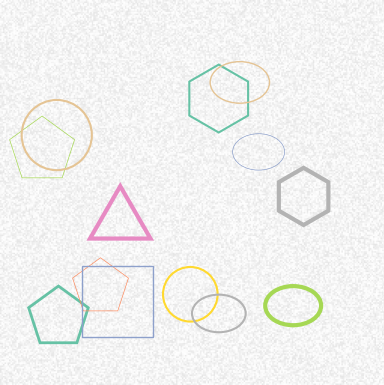[{"shape": "hexagon", "thickness": 1.5, "radius": 0.44, "center": [0.568, 0.744]}, {"shape": "pentagon", "thickness": 2, "radius": 0.41, "center": [0.152, 0.176]}, {"shape": "pentagon", "thickness": 0.5, "radius": 0.38, "center": [0.261, 0.254]}, {"shape": "square", "thickness": 1, "radius": 0.46, "center": [0.304, 0.218]}, {"shape": "oval", "thickness": 0.5, "radius": 0.34, "center": [0.672, 0.605]}, {"shape": "triangle", "thickness": 3, "radius": 0.45, "center": [0.312, 0.426]}, {"shape": "oval", "thickness": 3, "radius": 0.36, "center": [0.761, 0.206]}, {"shape": "pentagon", "thickness": 0.5, "radius": 0.44, "center": [0.109, 0.61]}, {"shape": "circle", "thickness": 1.5, "radius": 0.35, "center": [0.494, 0.236]}, {"shape": "oval", "thickness": 1, "radius": 0.39, "center": [0.623, 0.786]}, {"shape": "circle", "thickness": 1.5, "radius": 0.46, "center": [0.147, 0.649]}, {"shape": "oval", "thickness": 1.5, "radius": 0.35, "center": [0.568, 0.186]}, {"shape": "hexagon", "thickness": 3, "radius": 0.37, "center": [0.789, 0.49]}]